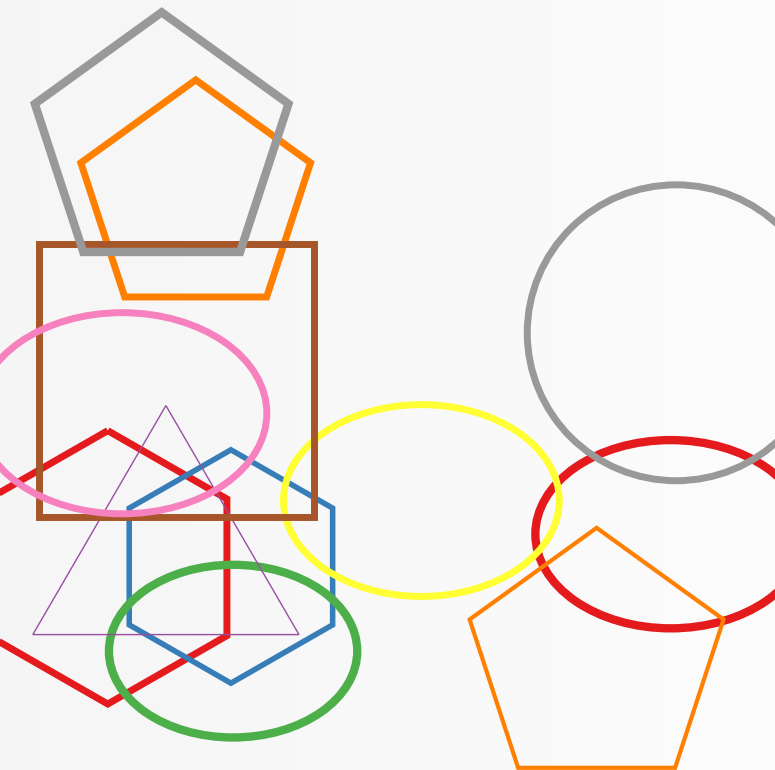[{"shape": "hexagon", "thickness": 2.5, "radius": 0.89, "center": [0.139, 0.263]}, {"shape": "oval", "thickness": 3, "radius": 0.87, "center": [0.865, 0.306]}, {"shape": "hexagon", "thickness": 2, "radius": 0.76, "center": [0.298, 0.264]}, {"shape": "oval", "thickness": 3, "radius": 0.8, "center": [0.301, 0.154]}, {"shape": "triangle", "thickness": 0.5, "radius": 0.99, "center": [0.214, 0.275]}, {"shape": "pentagon", "thickness": 2.5, "radius": 0.78, "center": [0.253, 0.74]}, {"shape": "pentagon", "thickness": 1.5, "radius": 0.86, "center": [0.77, 0.142]}, {"shape": "oval", "thickness": 2.5, "radius": 0.89, "center": [0.544, 0.35]}, {"shape": "square", "thickness": 2.5, "radius": 0.89, "center": [0.227, 0.506]}, {"shape": "oval", "thickness": 2.5, "radius": 0.93, "center": [0.158, 0.463]}, {"shape": "circle", "thickness": 2.5, "radius": 0.96, "center": [0.872, 0.568]}, {"shape": "pentagon", "thickness": 3, "radius": 0.86, "center": [0.209, 0.812]}]